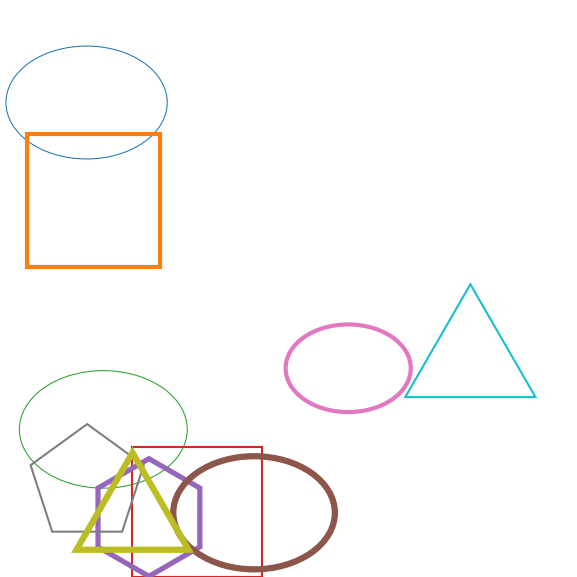[{"shape": "oval", "thickness": 0.5, "radius": 0.7, "center": [0.15, 0.822]}, {"shape": "square", "thickness": 2, "radius": 0.57, "center": [0.162, 0.652]}, {"shape": "oval", "thickness": 0.5, "radius": 0.73, "center": [0.179, 0.256]}, {"shape": "square", "thickness": 1, "radius": 0.56, "center": [0.341, 0.113]}, {"shape": "hexagon", "thickness": 2.5, "radius": 0.51, "center": [0.258, 0.103]}, {"shape": "oval", "thickness": 3, "radius": 0.7, "center": [0.44, 0.111]}, {"shape": "oval", "thickness": 2, "radius": 0.54, "center": [0.603, 0.361]}, {"shape": "pentagon", "thickness": 1, "radius": 0.52, "center": [0.151, 0.162]}, {"shape": "triangle", "thickness": 3, "radius": 0.56, "center": [0.229, 0.103]}, {"shape": "triangle", "thickness": 1, "radius": 0.65, "center": [0.815, 0.377]}]